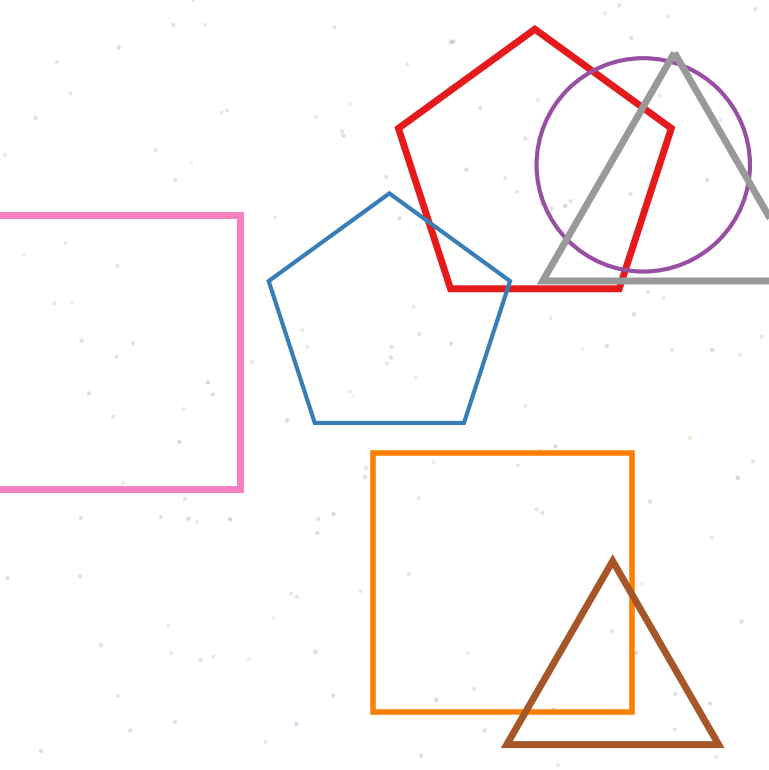[{"shape": "pentagon", "thickness": 2.5, "radius": 0.93, "center": [0.695, 0.776]}, {"shape": "pentagon", "thickness": 1.5, "radius": 0.82, "center": [0.506, 0.584]}, {"shape": "circle", "thickness": 1.5, "radius": 0.69, "center": [0.835, 0.786]}, {"shape": "square", "thickness": 2, "radius": 0.84, "center": [0.652, 0.244]}, {"shape": "triangle", "thickness": 2.5, "radius": 0.79, "center": [0.796, 0.112]}, {"shape": "square", "thickness": 2.5, "radius": 0.89, "center": [0.133, 0.543]}, {"shape": "triangle", "thickness": 2.5, "radius": 0.99, "center": [0.876, 0.734]}]